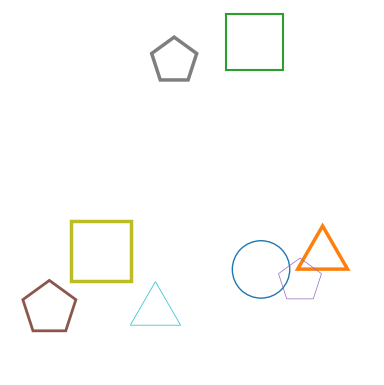[{"shape": "circle", "thickness": 1, "radius": 0.37, "center": [0.678, 0.3]}, {"shape": "triangle", "thickness": 2.5, "radius": 0.37, "center": [0.838, 0.338]}, {"shape": "square", "thickness": 1.5, "radius": 0.37, "center": [0.66, 0.89]}, {"shape": "pentagon", "thickness": 0.5, "radius": 0.29, "center": [0.779, 0.271]}, {"shape": "pentagon", "thickness": 2, "radius": 0.36, "center": [0.128, 0.199]}, {"shape": "pentagon", "thickness": 2.5, "radius": 0.31, "center": [0.452, 0.842]}, {"shape": "square", "thickness": 2.5, "radius": 0.39, "center": [0.263, 0.348]}, {"shape": "triangle", "thickness": 0.5, "radius": 0.38, "center": [0.404, 0.193]}]